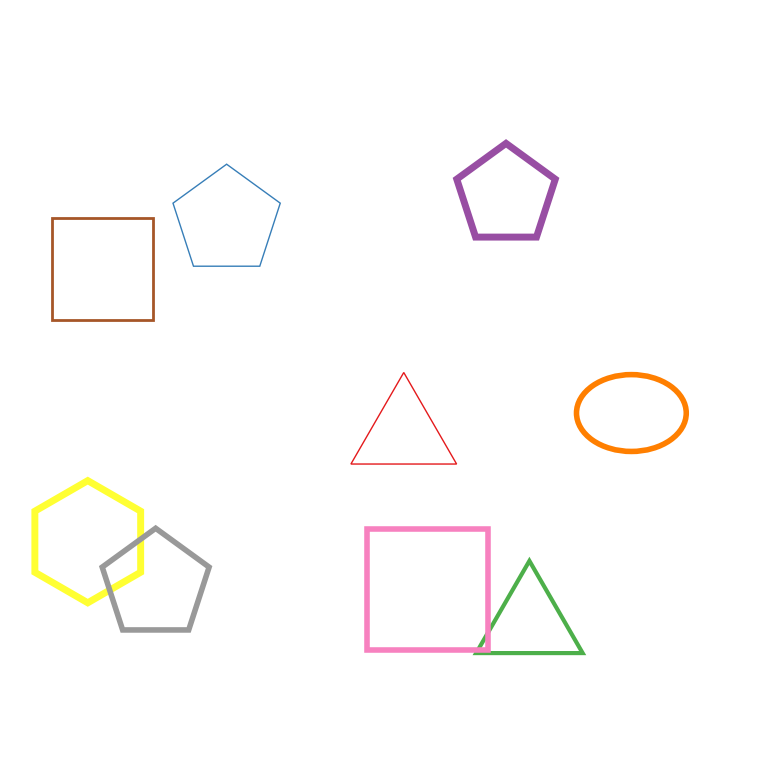[{"shape": "triangle", "thickness": 0.5, "radius": 0.4, "center": [0.524, 0.437]}, {"shape": "pentagon", "thickness": 0.5, "radius": 0.37, "center": [0.294, 0.714]}, {"shape": "triangle", "thickness": 1.5, "radius": 0.4, "center": [0.688, 0.192]}, {"shape": "pentagon", "thickness": 2.5, "radius": 0.34, "center": [0.657, 0.747]}, {"shape": "oval", "thickness": 2, "radius": 0.36, "center": [0.82, 0.464]}, {"shape": "hexagon", "thickness": 2.5, "radius": 0.4, "center": [0.114, 0.296]}, {"shape": "square", "thickness": 1, "radius": 0.33, "center": [0.133, 0.651]}, {"shape": "square", "thickness": 2, "radius": 0.39, "center": [0.555, 0.235]}, {"shape": "pentagon", "thickness": 2, "radius": 0.36, "center": [0.202, 0.241]}]